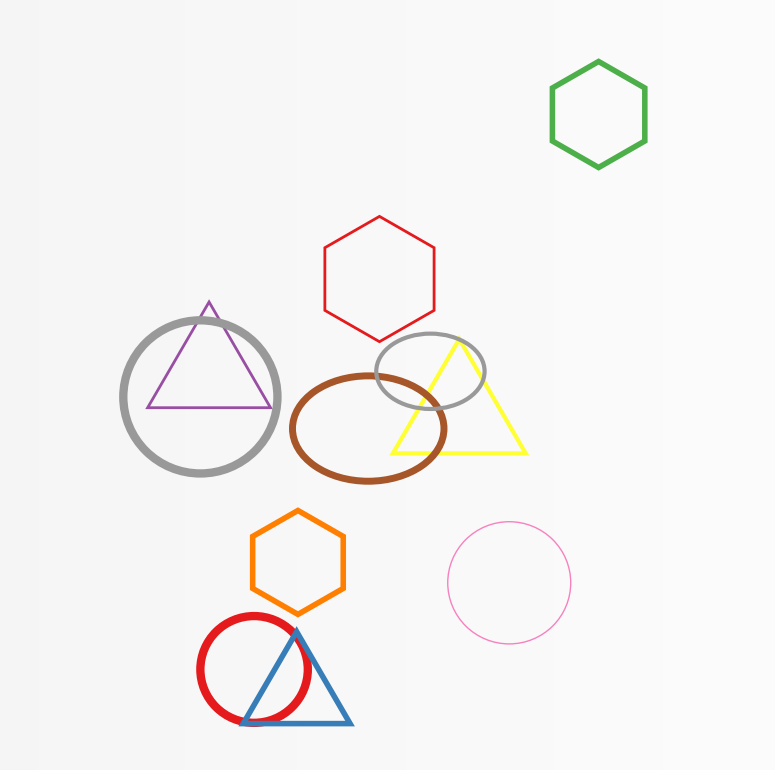[{"shape": "circle", "thickness": 3, "radius": 0.35, "center": [0.328, 0.131]}, {"shape": "hexagon", "thickness": 1, "radius": 0.41, "center": [0.49, 0.638]}, {"shape": "triangle", "thickness": 2, "radius": 0.4, "center": [0.383, 0.1]}, {"shape": "hexagon", "thickness": 2, "radius": 0.34, "center": [0.772, 0.851]}, {"shape": "triangle", "thickness": 1, "radius": 0.46, "center": [0.27, 0.516]}, {"shape": "hexagon", "thickness": 2, "radius": 0.34, "center": [0.384, 0.27]}, {"shape": "triangle", "thickness": 1.5, "radius": 0.49, "center": [0.593, 0.461]}, {"shape": "oval", "thickness": 2.5, "radius": 0.49, "center": [0.475, 0.443]}, {"shape": "circle", "thickness": 0.5, "radius": 0.4, "center": [0.657, 0.243]}, {"shape": "circle", "thickness": 3, "radius": 0.5, "center": [0.259, 0.485]}, {"shape": "oval", "thickness": 1.5, "radius": 0.35, "center": [0.555, 0.518]}]